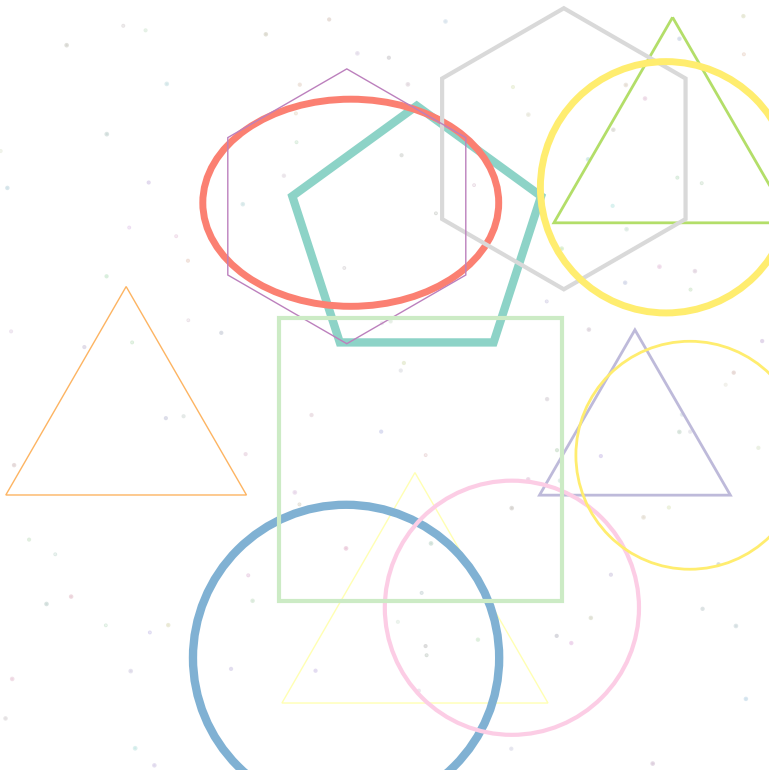[{"shape": "pentagon", "thickness": 3, "radius": 0.85, "center": [0.541, 0.693]}, {"shape": "triangle", "thickness": 0.5, "radius": 1.0, "center": [0.539, 0.187]}, {"shape": "triangle", "thickness": 1, "radius": 0.72, "center": [0.825, 0.429]}, {"shape": "oval", "thickness": 2.5, "radius": 0.96, "center": [0.456, 0.737]}, {"shape": "circle", "thickness": 3, "radius": 0.99, "center": [0.449, 0.146]}, {"shape": "triangle", "thickness": 0.5, "radius": 0.9, "center": [0.164, 0.447]}, {"shape": "triangle", "thickness": 1, "radius": 0.89, "center": [0.873, 0.8]}, {"shape": "circle", "thickness": 1.5, "radius": 0.83, "center": [0.665, 0.211]}, {"shape": "hexagon", "thickness": 1.5, "radius": 0.91, "center": [0.732, 0.807]}, {"shape": "hexagon", "thickness": 0.5, "radius": 0.89, "center": [0.45, 0.732]}, {"shape": "square", "thickness": 1.5, "radius": 0.92, "center": [0.547, 0.403]}, {"shape": "circle", "thickness": 1, "radius": 0.74, "center": [0.896, 0.409]}, {"shape": "circle", "thickness": 2.5, "radius": 0.82, "center": [0.865, 0.757]}]